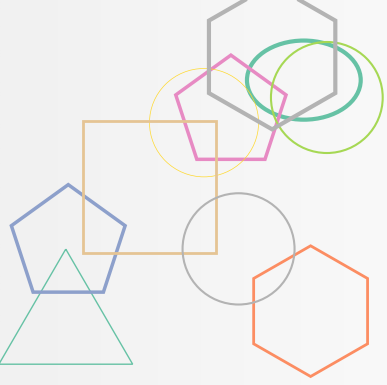[{"shape": "oval", "thickness": 3, "radius": 0.73, "center": [0.784, 0.792]}, {"shape": "triangle", "thickness": 1, "radius": 1.0, "center": [0.17, 0.154]}, {"shape": "hexagon", "thickness": 2, "radius": 0.85, "center": [0.802, 0.192]}, {"shape": "pentagon", "thickness": 2.5, "radius": 0.77, "center": [0.176, 0.366]}, {"shape": "pentagon", "thickness": 2.5, "radius": 0.75, "center": [0.596, 0.707]}, {"shape": "circle", "thickness": 1.5, "radius": 0.72, "center": [0.843, 0.747]}, {"shape": "circle", "thickness": 0.5, "radius": 0.7, "center": [0.527, 0.681]}, {"shape": "square", "thickness": 2, "radius": 0.86, "center": [0.386, 0.514]}, {"shape": "circle", "thickness": 1.5, "radius": 0.72, "center": [0.616, 0.354]}, {"shape": "hexagon", "thickness": 3, "radius": 0.94, "center": [0.702, 0.852]}]